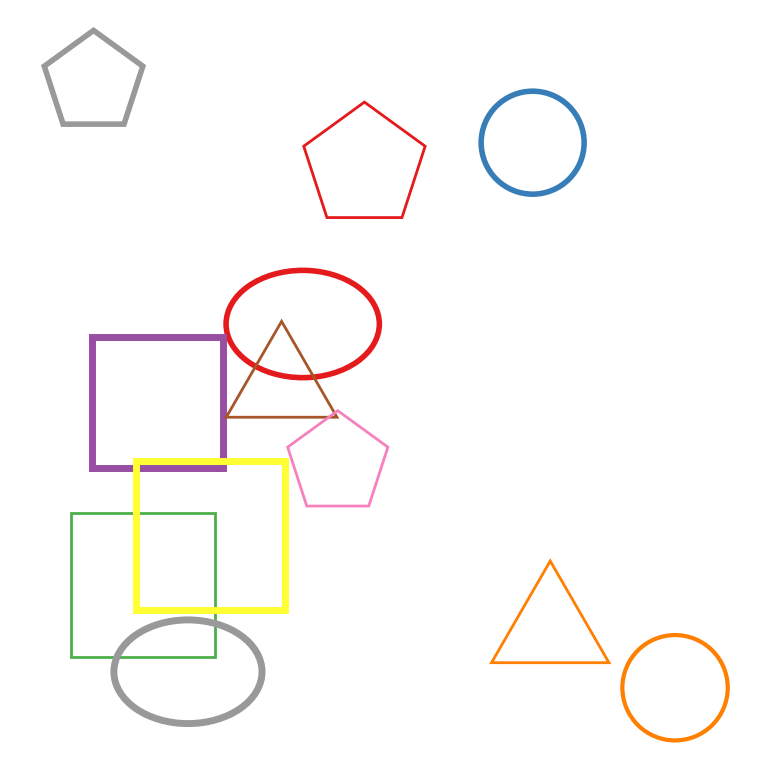[{"shape": "pentagon", "thickness": 1, "radius": 0.41, "center": [0.473, 0.785]}, {"shape": "oval", "thickness": 2, "radius": 0.5, "center": [0.393, 0.579]}, {"shape": "circle", "thickness": 2, "radius": 0.33, "center": [0.692, 0.815]}, {"shape": "square", "thickness": 1, "radius": 0.47, "center": [0.186, 0.24]}, {"shape": "square", "thickness": 2.5, "radius": 0.43, "center": [0.205, 0.477]}, {"shape": "triangle", "thickness": 1, "radius": 0.44, "center": [0.715, 0.183]}, {"shape": "circle", "thickness": 1.5, "radius": 0.34, "center": [0.877, 0.107]}, {"shape": "square", "thickness": 2.5, "radius": 0.48, "center": [0.273, 0.305]}, {"shape": "triangle", "thickness": 1, "radius": 0.42, "center": [0.366, 0.5]}, {"shape": "pentagon", "thickness": 1, "radius": 0.34, "center": [0.439, 0.398]}, {"shape": "pentagon", "thickness": 2, "radius": 0.34, "center": [0.122, 0.893]}, {"shape": "oval", "thickness": 2.5, "radius": 0.48, "center": [0.244, 0.128]}]